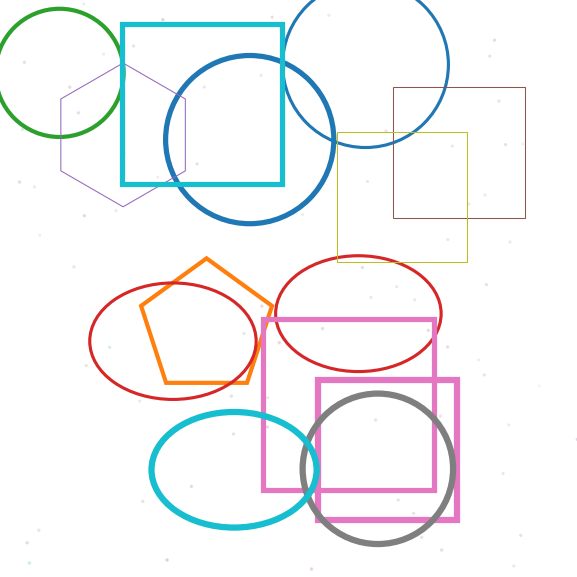[{"shape": "circle", "thickness": 2.5, "radius": 0.73, "center": [0.432, 0.757]}, {"shape": "circle", "thickness": 1.5, "radius": 0.72, "center": [0.633, 0.887]}, {"shape": "pentagon", "thickness": 2, "radius": 0.6, "center": [0.358, 0.433]}, {"shape": "circle", "thickness": 2, "radius": 0.56, "center": [0.103, 0.873]}, {"shape": "oval", "thickness": 1.5, "radius": 0.72, "center": [0.299, 0.408]}, {"shape": "oval", "thickness": 1.5, "radius": 0.72, "center": [0.621, 0.456]}, {"shape": "hexagon", "thickness": 0.5, "radius": 0.62, "center": [0.213, 0.766]}, {"shape": "square", "thickness": 0.5, "radius": 0.57, "center": [0.795, 0.736]}, {"shape": "square", "thickness": 2.5, "radius": 0.74, "center": [0.603, 0.299]}, {"shape": "square", "thickness": 3, "radius": 0.61, "center": [0.671, 0.22]}, {"shape": "circle", "thickness": 3, "radius": 0.65, "center": [0.654, 0.187]}, {"shape": "square", "thickness": 0.5, "radius": 0.57, "center": [0.696, 0.658]}, {"shape": "square", "thickness": 2.5, "radius": 0.69, "center": [0.349, 0.819]}, {"shape": "oval", "thickness": 3, "radius": 0.71, "center": [0.405, 0.186]}]